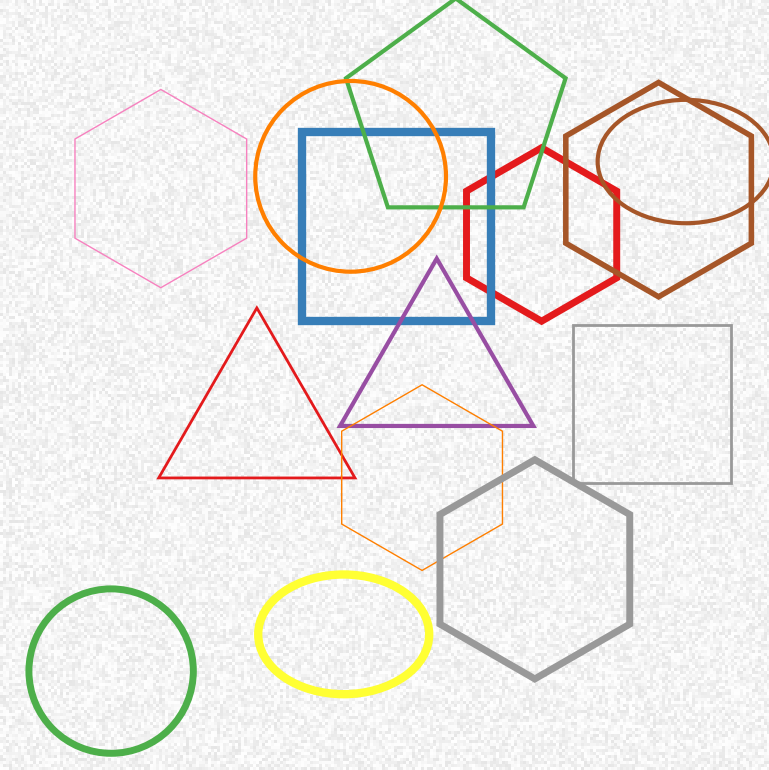[{"shape": "hexagon", "thickness": 2.5, "radius": 0.56, "center": [0.703, 0.695]}, {"shape": "triangle", "thickness": 1, "radius": 0.74, "center": [0.334, 0.453]}, {"shape": "square", "thickness": 3, "radius": 0.61, "center": [0.515, 0.706]}, {"shape": "circle", "thickness": 2.5, "radius": 0.53, "center": [0.144, 0.128]}, {"shape": "pentagon", "thickness": 1.5, "radius": 0.75, "center": [0.592, 0.852]}, {"shape": "triangle", "thickness": 1.5, "radius": 0.72, "center": [0.567, 0.519]}, {"shape": "circle", "thickness": 1.5, "radius": 0.62, "center": [0.455, 0.771]}, {"shape": "hexagon", "thickness": 0.5, "radius": 0.6, "center": [0.548, 0.38]}, {"shape": "oval", "thickness": 3, "radius": 0.56, "center": [0.446, 0.176]}, {"shape": "hexagon", "thickness": 2, "radius": 0.7, "center": [0.855, 0.754]}, {"shape": "oval", "thickness": 1.5, "radius": 0.57, "center": [0.891, 0.79]}, {"shape": "hexagon", "thickness": 0.5, "radius": 0.64, "center": [0.209, 0.755]}, {"shape": "square", "thickness": 1, "radius": 0.51, "center": [0.847, 0.475]}, {"shape": "hexagon", "thickness": 2.5, "radius": 0.71, "center": [0.695, 0.261]}]